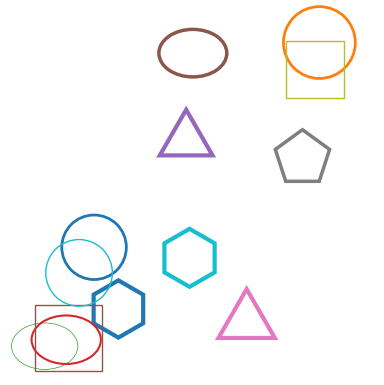[{"shape": "circle", "thickness": 2, "radius": 0.42, "center": [0.244, 0.358]}, {"shape": "hexagon", "thickness": 3, "radius": 0.37, "center": [0.308, 0.197]}, {"shape": "circle", "thickness": 2, "radius": 0.47, "center": [0.83, 0.889]}, {"shape": "oval", "thickness": 0.5, "radius": 0.43, "center": [0.116, 0.101]}, {"shape": "oval", "thickness": 1.5, "radius": 0.45, "center": [0.172, 0.118]}, {"shape": "triangle", "thickness": 3, "radius": 0.4, "center": [0.484, 0.636]}, {"shape": "square", "thickness": 1, "radius": 0.43, "center": [0.178, 0.122]}, {"shape": "oval", "thickness": 2.5, "radius": 0.44, "center": [0.501, 0.862]}, {"shape": "triangle", "thickness": 3, "radius": 0.42, "center": [0.641, 0.164]}, {"shape": "pentagon", "thickness": 2.5, "radius": 0.37, "center": [0.786, 0.589]}, {"shape": "square", "thickness": 1, "radius": 0.37, "center": [0.818, 0.82]}, {"shape": "hexagon", "thickness": 3, "radius": 0.38, "center": [0.492, 0.33]}, {"shape": "circle", "thickness": 1, "radius": 0.43, "center": [0.205, 0.291]}]